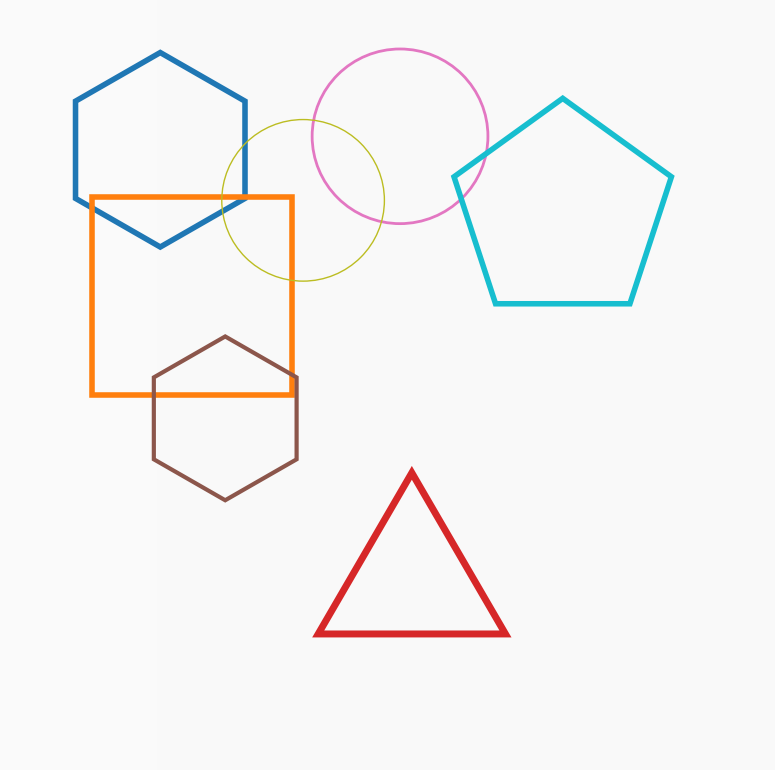[{"shape": "hexagon", "thickness": 2, "radius": 0.63, "center": [0.207, 0.805]}, {"shape": "square", "thickness": 2, "radius": 0.64, "center": [0.248, 0.616]}, {"shape": "triangle", "thickness": 2.5, "radius": 0.7, "center": [0.531, 0.246]}, {"shape": "hexagon", "thickness": 1.5, "radius": 0.53, "center": [0.291, 0.457]}, {"shape": "circle", "thickness": 1, "radius": 0.57, "center": [0.516, 0.823]}, {"shape": "circle", "thickness": 0.5, "radius": 0.52, "center": [0.391, 0.74]}, {"shape": "pentagon", "thickness": 2, "radius": 0.74, "center": [0.726, 0.725]}]